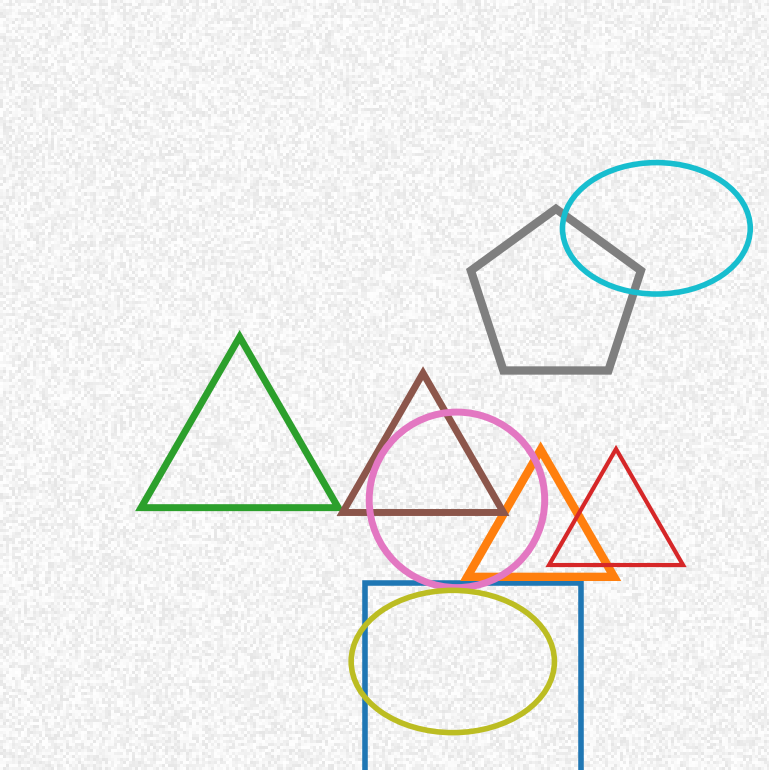[{"shape": "square", "thickness": 2, "radius": 0.7, "center": [0.614, 0.102]}, {"shape": "triangle", "thickness": 3, "radius": 0.55, "center": [0.702, 0.306]}, {"shape": "triangle", "thickness": 2.5, "radius": 0.74, "center": [0.311, 0.415]}, {"shape": "triangle", "thickness": 1.5, "radius": 0.5, "center": [0.8, 0.316]}, {"shape": "triangle", "thickness": 2.5, "radius": 0.6, "center": [0.549, 0.395]}, {"shape": "circle", "thickness": 2.5, "radius": 0.57, "center": [0.593, 0.351]}, {"shape": "pentagon", "thickness": 3, "radius": 0.58, "center": [0.722, 0.613]}, {"shape": "oval", "thickness": 2, "radius": 0.66, "center": [0.588, 0.141]}, {"shape": "oval", "thickness": 2, "radius": 0.61, "center": [0.852, 0.703]}]